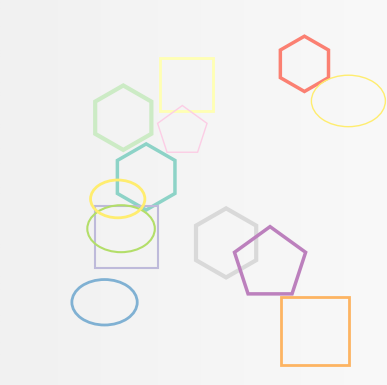[{"shape": "hexagon", "thickness": 2.5, "radius": 0.43, "center": [0.377, 0.54]}, {"shape": "square", "thickness": 2, "radius": 0.34, "center": [0.482, 0.78]}, {"shape": "square", "thickness": 1.5, "radius": 0.4, "center": [0.327, 0.384]}, {"shape": "hexagon", "thickness": 2.5, "radius": 0.36, "center": [0.786, 0.834]}, {"shape": "oval", "thickness": 2, "radius": 0.42, "center": [0.27, 0.215]}, {"shape": "square", "thickness": 2, "radius": 0.44, "center": [0.813, 0.14]}, {"shape": "oval", "thickness": 1.5, "radius": 0.44, "center": [0.312, 0.406]}, {"shape": "pentagon", "thickness": 1, "radius": 0.34, "center": [0.47, 0.659]}, {"shape": "hexagon", "thickness": 3, "radius": 0.45, "center": [0.584, 0.369]}, {"shape": "pentagon", "thickness": 2.5, "radius": 0.48, "center": [0.697, 0.315]}, {"shape": "hexagon", "thickness": 3, "radius": 0.42, "center": [0.318, 0.694]}, {"shape": "oval", "thickness": 2, "radius": 0.35, "center": [0.304, 0.483]}, {"shape": "oval", "thickness": 1, "radius": 0.48, "center": [0.899, 0.738]}]